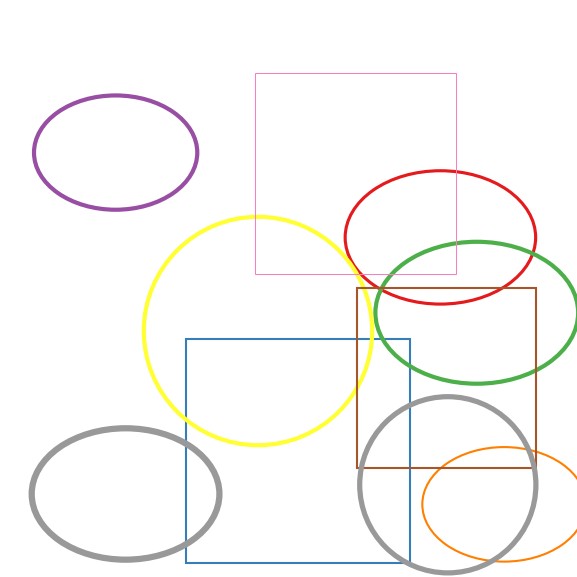[{"shape": "oval", "thickness": 1.5, "radius": 0.82, "center": [0.763, 0.588]}, {"shape": "square", "thickness": 1, "radius": 0.97, "center": [0.516, 0.218]}, {"shape": "oval", "thickness": 2, "radius": 0.88, "center": [0.826, 0.458]}, {"shape": "oval", "thickness": 2, "radius": 0.71, "center": [0.2, 0.735]}, {"shape": "oval", "thickness": 1, "radius": 0.71, "center": [0.873, 0.126]}, {"shape": "circle", "thickness": 2, "radius": 0.99, "center": [0.447, 0.426]}, {"shape": "square", "thickness": 1, "radius": 0.78, "center": [0.773, 0.345]}, {"shape": "square", "thickness": 0.5, "radius": 0.87, "center": [0.616, 0.699]}, {"shape": "circle", "thickness": 2.5, "radius": 0.76, "center": [0.775, 0.16]}, {"shape": "oval", "thickness": 3, "radius": 0.81, "center": [0.217, 0.144]}]